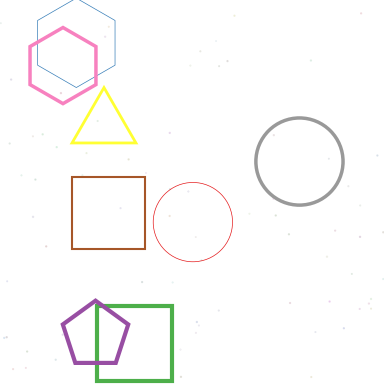[{"shape": "circle", "thickness": 0.5, "radius": 0.51, "center": [0.501, 0.423]}, {"shape": "hexagon", "thickness": 0.5, "radius": 0.58, "center": [0.198, 0.889]}, {"shape": "square", "thickness": 3, "radius": 0.49, "center": [0.35, 0.108]}, {"shape": "pentagon", "thickness": 3, "radius": 0.45, "center": [0.248, 0.13]}, {"shape": "triangle", "thickness": 2, "radius": 0.48, "center": [0.27, 0.677]}, {"shape": "square", "thickness": 1.5, "radius": 0.47, "center": [0.282, 0.447]}, {"shape": "hexagon", "thickness": 2.5, "radius": 0.49, "center": [0.164, 0.83]}, {"shape": "circle", "thickness": 2.5, "radius": 0.57, "center": [0.778, 0.58]}]